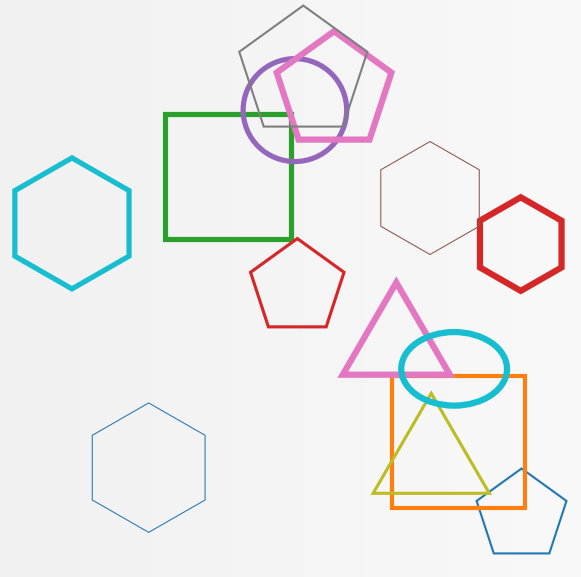[{"shape": "hexagon", "thickness": 0.5, "radius": 0.56, "center": [0.256, 0.189]}, {"shape": "pentagon", "thickness": 1, "radius": 0.41, "center": [0.897, 0.107]}, {"shape": "square", "thickness": 2, "radius": 0.57, "center": [0.79, 0.233]}, {"shape": "square", "thickness": 2.5, "radius": 0.54, "center": [0.392, 0.694]}, {"shape": "pentagon", "thickness": 1.5, "radius": 0.42, "center": [0.511, 0.502]}, {"shape": "hexagon", "thickness": 3, "radius": 0.41, "center": [0.896, 0.576]}, {"shape": "circle", "thickness": 2.5, "radius": 0.45, "center": [0.507, 0.809]}, {"shape": "hexagon", "thickness": 0.5, "radius": 0.49, "center": [0.74, 0.656]}, {"shape": "triangle", "thickness": 3, "radius": 0.53, "center": [0.682, 0.404]}, {"shape": "pentagon", "thickness": 3, "radius": 0.52, "center": [0.575, 0.841]}, {"shape": "pentagon", "thickness": 1, "radius": 0.58, "center": [0.522, 0.874]}, {"shape": "triangle", "thickness": 1.5, "radius": 0.58, "center": [0.742, 0.203]}, {"shape": "oval", "thickness": 3, "radius": 0.45, "center": [0.781, 0.36]}, {"shape": "hexagon", "thickness": 2.5, "radius": 0.57, "center": [0.124, 0.612]}]